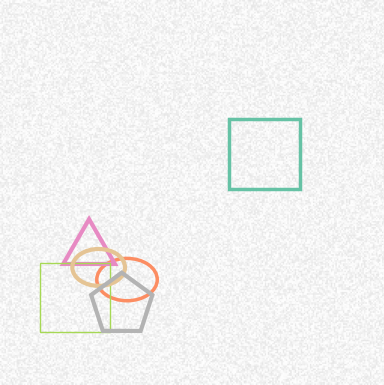[{"shape": "square", "thickness": 2.5, "radius": 0.46, "center": [0.687, 0.6]}, {"shape": "oval", "thickness": 2.5, "radius": 0.39, "center": [0.33, 0.274]}, {"shape": "triangle", "thickness": 3, "radius": 0.39, "center": [0.231, 0.353]}, {"shape": "square", "thickness": 1, "radius": 0.45, "center": [0.194, 0.227]}, {"shape": "oval", "thickness": 3, "radius": 0.34, "center": [0.256, 0.305]}, {"shape": "pentagon", "thickness": 3, "radius": 0.42, "center": [0.316, 0.208]}]